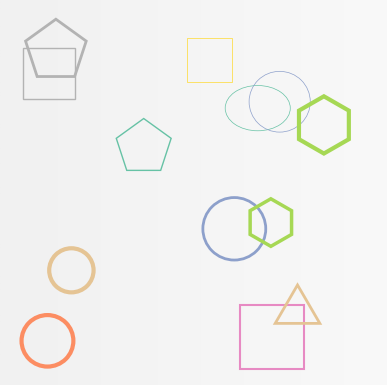[{"shape": "pentagon", "thickness": 1, "radius": 0.37, "center": [0.371, 0.618]}, {"shape": "oval", "thickness": 0.5, "radius": 0.42, "center": [0.665, 0.719]}, {"shape": "circle", "thickness": 3, "radius": 0.33, "center": [0.122, 0.115]}, {"shape": "circle", "thickness": 2, "radius": 0.41, "center": [0.605, 0.406]}, {"shape": "circle", "thickness": 0.5, "radius": 0.39, "center": [0.722, 0.736]}, {"shape": "square", "thickness": 1.5, "radius": 0.42, "center": [0.702, 0.124]}, {"shape": "hexagon", "thickness": 3, "radius": 0.37, "center": [0.836, 0.676]}, {"shape": "hexagon", "thickness": 2.5, "radius": 0.31, "center": [0.699, 0.422]}, {"shape": "square", "thickness": 0.5, "radius": 0.29, "center": [0.54, 0.844]}, {"shape": "triangle", "thickness": 2, "radius": 0.33, "center": [0.768, 0.193]}, {"shape": "circle", "thickness": 3, "radius": 0.29, "center": [0.184, 0.298]}, {"shape": "pentagon", "thickness": 2, "radius": 0.41, "center": [0.144, 0.868]}, {"shape": "square", "thickness": 1, "radius": 0.33, "center": [0.126, 0.809]}]